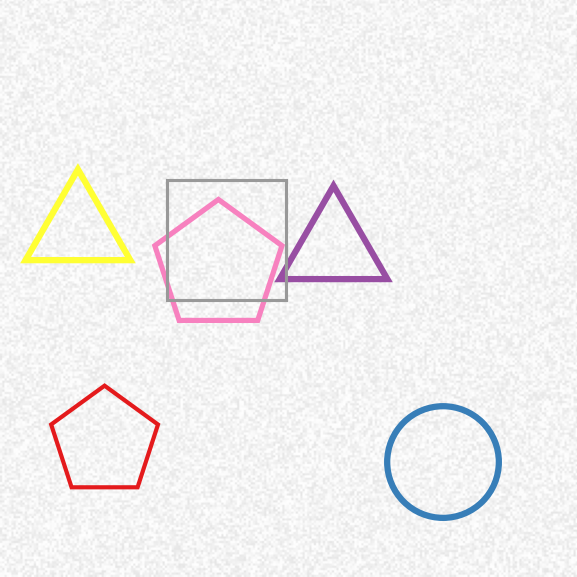[{"shape": "pentagon", "thickness": 2, "radius": 0.49, "center": [0.181, 0.234]}, {"shape": "circle", "thickness": 3, "radius": 0.48, "center": [0.767, 0.199]}, {"shape": "triangle", "thickness": 3, "radius": 0.54, "center": [0.578, 0.57]}, {"shape": "triangle", "thickness": 3, "radius": 0.52, "center": [0.135, 0.601]}, {"shape": "pentagon", "thickness": 2.5, "radius": 0.58, "center": [0.378, 0.538]}, {"shape": "square", "thickness": 1.5, "radius": 0.52, "center": [0.392, 0.584]}]